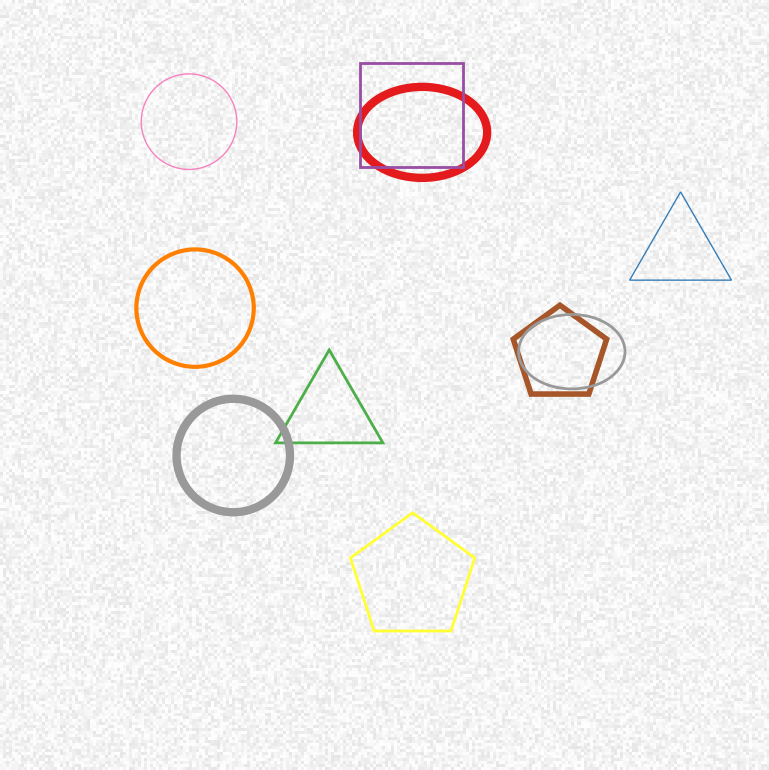[{"shape": "oval", "thickness": 3, "radius": 0.42, "center": [0.548, 0.828]}, {"shape": "triangle", "thickness": 0.5, "radius": 0.38, "center": [0.884, 0.674]}, {"shape": "triangle", "thickness": 1, "radius": 0.4, "center": [0.428, 0.465]}, {"shape": "square", "thickness": 1, "radius": 0.34, "center": [0.534, 0.851]}, {"shape": "circle", "thickness": 1.5, "radius": 0.38, "center": [0.253, 0.6]}, {"shape": "pentagon", "thickness": 1, "radius": 0.42, "center": [0.536, 0.249]}, {"shape": "pentagon", "thickness": 2, "radius": 0.32, "center": [0.727, 0.54]}, {"shape": "circle", "thickness": 0.5, "radius": 0.31, "center": [0.245, 0.842]}, {"shape": "circle", "thickness": 3, "radius": 0.37, "center": [0.303, 0.408]}, {"shape": "oval", "thickness": 1, "radius": 0.35, "center": [0.743, 0.543]}]